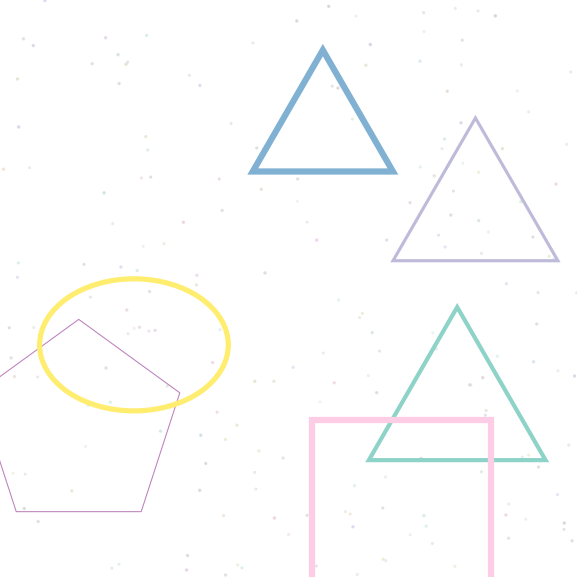[{"shape": "triangle", "thickness": 2, "radius": 0.88, "center": [0.792, 0.291]}, {"shape": "triangle", "thickness": 1.5, "radius": 0.82, "center": [0.823, 0.63]}, {"shape": "triangle", "thickness": 3, "radius": 0.7, "center": [0.559, 0.772]}, {"shape": "square", "thickness": 3, "radius": 0.78, "center": [0.695, 0.117]}, {"shape": "pentagon", "thickness": 0.5, "radius": 0.92, "center": [0.136, 0.262]}, {"shape": "oval", "thickness": 2.5, "radius": 0.82, "center": [0.232, 0.402]}]